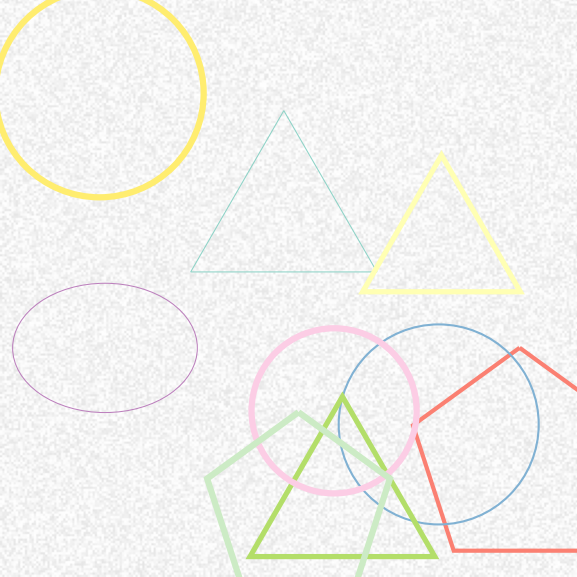[{"shape": "triangle", "thickness": 0.5, "radius": 0.93, "center": [0.491, 0.621]}, {"shape": "triangle", "thickness": 2.5, "radius": 0.79, "center": [0.765, 0.573]}, {"shape": "pentagon", "thickness": 2, "radius": 0.97, "center": [0.9, 0.203]}, {"shape": "circle", "thickness": 1, "radius": 0.87, "center": [0.76, 0.264]}, {"shape": "triangle", "thickness": 2.5, "radius": 0.92, "center": [0.593, 0.128]}, {"shape": "circle", "thickness": 3, "radius": 0.71, "center": [0.579, 0.288]}, {"shape": "oval", "thickness": 0.5, "radius": 0.8, "center": [0.182, 0.397]}, {"shape": "pentagon", "thickness": 3, "radius": 0.83, "center": [0.517, 0.119]}, {"shape": "circle", "thickness": 3, "radius": 0.9, "center": [0.172, 0.838]}]